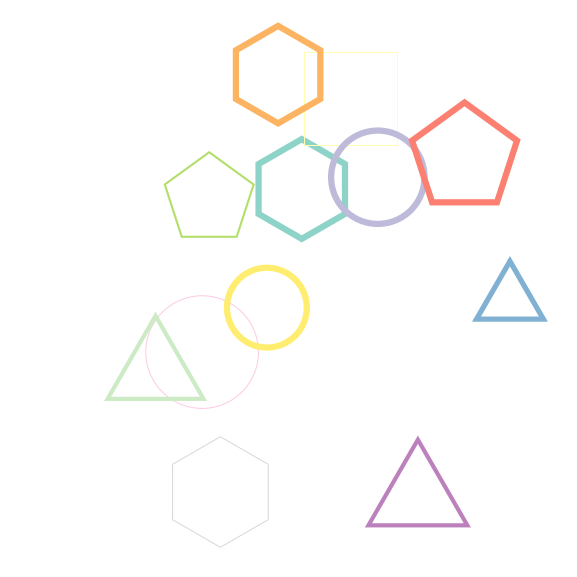[{"shape": "hexagon", "thickness": 3, "radius": 0.43, "center": [0.523, 0.672]}, {"shape": "square", "thickness": 0.5, "radius": 0.4, "center": [0.607, 0.829]}, {"shape": "circle", "thickness": 3, "radius": 0.4, "center": [0.654, 0.692]}, {"shape": "pentagon", "thickness": 3, "radius": 0.48, "center": [0.804, 0.726]}, {"shape": "triangle", "thickness": 2.5, "radius": 0.33, "center": [0.883, 0.48]}, {"shape": "hexagon", "thickness": 3, "radius": 0.42, "center": [0.482, 0.87]}, {"shape": "pentagon", "thickness": 1, "radius": 0.4, "center": [0.362, 0.655]}, {"shape": "circle", "thickness": 0.5, "radius": 0.49, "center": [0.35, 0.389]}, {"shape": "hexagon", "thickness": 0.5, "radius": 0.48, "center": [0.382, 0.147]}, {"shape": "triangle", "thickness": 2, "radius": 0.49, "center": [0.724, 0.139]}, {"shape": "triangle", "thickness": 2, "radius": 0.48, "center": [0.269, 0.356]}, {"shape": "circle", "thickness": 3, "radius": 0.35, "center": [0.462, 0.466]}]